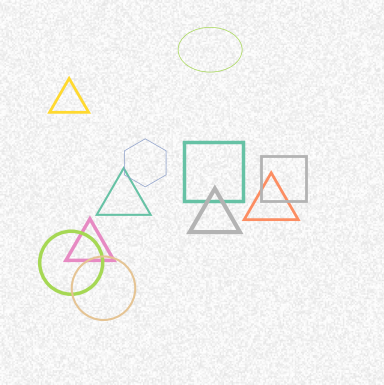[{"shape": "triangle", "thickness": 1.5, "radius": 0.4, "center": [0.321, 0.482]}, {"shape": "square", "thickness": 2.5, "radius": 0.38, "center": [0.553, 0.554]}, {"shape": "triangle", "thickness": 2, "radius": 0.41, "center": [0.704, 0.47]}, {"shape": "hexagon", "thickness": 0.5, "radius": 0.31, "center": [0.377, 0.577]}, {"shape": "triangle", "thickness": 2.5, "radius": 0.36, "center": [0.234, 0.36]}, {"shape": "circle", "thickness": 2.5, "radius": 0.41, "center": [0.185, 0.318]}, {"shape": "oval", "thickness": 0.5, "radius": 0.42, "center": [0.546, 0.871]}, {"shape": "triangle", "thickness": 2, "radius": 0.29, "center": [0.18, 0.738]}, {"shape": "circle", "thickness": 1.5, "radius": 0.41, "center": [0.269, 0.251]}, {"shape": "square", "thickness": 2, "radius": 0.29, "center": [0.737, 0.537]}, {"shape": "triangle", "thickness": 3, "radius": 0.38, "center": [0.558, 0.435]}]